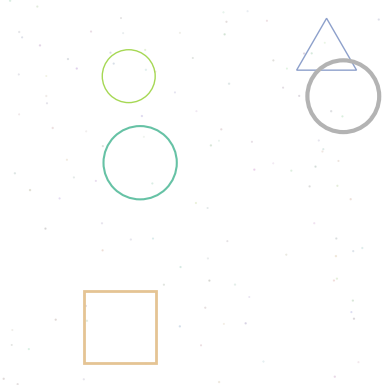[{"shape": "circle", "thickness": 1.5, "radius": 0.48, "center": [0.364, 0.577]}, {"shape": "triangle", "thickness": 1, "radius": 0.45, "center": [0.848, 0.863]}, {"shape": "circle", "thickness": 1, "radius": 0.34, "center": [0.334, 0.802]}, {"shape": "square", "thickness": 2, "radius": 0.47, "center": [0.311, 0.151]}, {"shape": "circle", "thickness": 3, "radius": 0.47, "center": [0.892, 0.75]}]